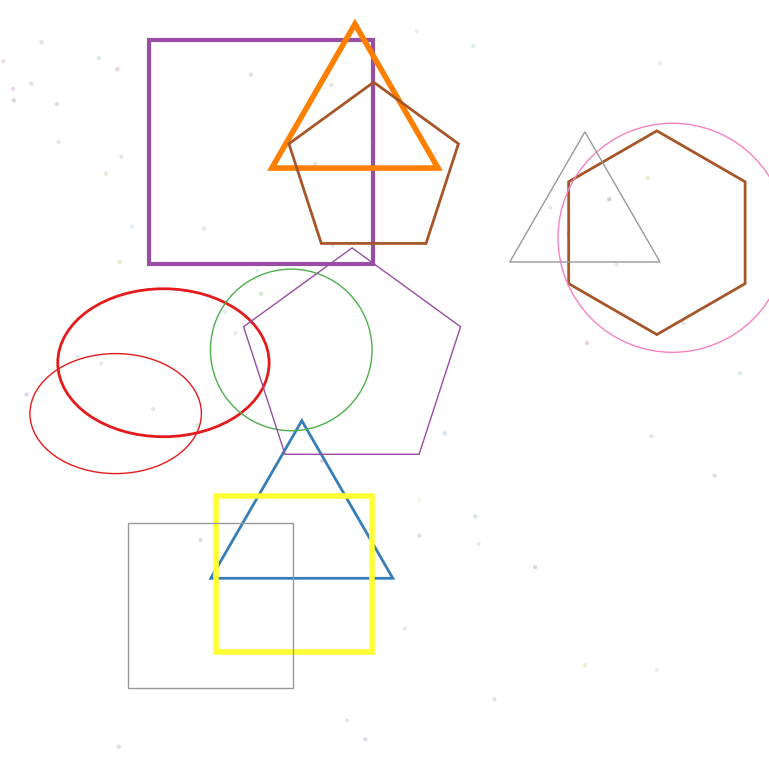[{"shape": "oval", "thickness": 1, "radius": 0.69, "center": [0.212, 0.529]}, {"shape": "oval", "thickness": 0.5, "radius": 0.56, "center": [0.15, 0.463]}, {"shape": "triangle", "thickness": 1, "radius": 0.68, "center": [0.392, 0.317]}, {"shape": "circle", "thickness": 0.5, "radius": 0.52, "center": [0.378, 0.546]}, {"shape": "pentagon", "thickness": 0.5, "radius": 0.74, "center": [0.457, 0.53]}, {"shape": "square", "thickness": 1.5, "radius": 0.72, "center": [0.339, 0.802]}, {"shape": "triangle", "thickness": 2, "radius": 0.62, "center": [0.461, 0.844]}, {"shape": "square", "thickness": 2, "radius": 0.51, "center": [0.382, 0.254]}, {"shape": "hexagon", "thickness": 1, "radius": 0.66, "center": [0.853, 0.698]}, {"shape": "pentagon", "thickness": 1, "radius": 0.58, "center": [0.485, 0.778]}, {"shape": "circle", "thickness": 0.5, "radius": 0.74, "center": [0.873, 0.691]}, {"shape": "triangle", "thickness": 0.5, "radius": 0.56, "center": [0.76, 0.716]}, {"shape": "square", "thickness": 0.5, "radius": 0.54, "center": [0.274, 0.214]}]